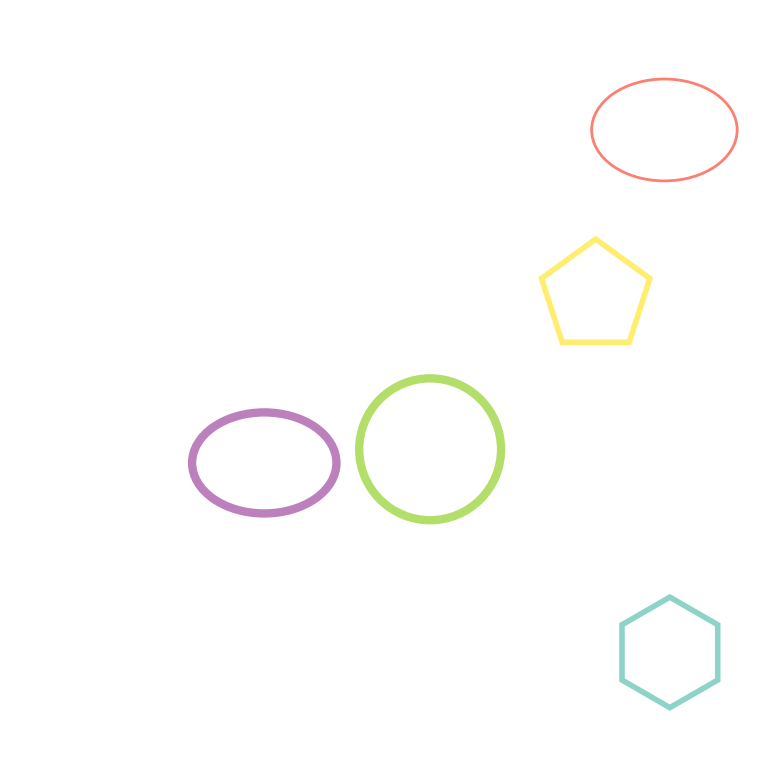[{"shape": "hexagon", "thickness": 2, "radius": 0.36, "center": [0.87, 0.153]}, {"shape": "oval", "thickness": 1, "radius": 0.47, "center": [0.863, 0.831]}, {"shape": "circle", "thickness": 3, "radius": 0.46, "center": [0.559, 0.417]}, {"shape": "oval", "thickness": 3, "radius": 0.47, "center": [0.343, 0.399]}, {"shape": "pentagon", "thickness": 2, "radius": 0.37, "center": [0.774, 0.615]}]